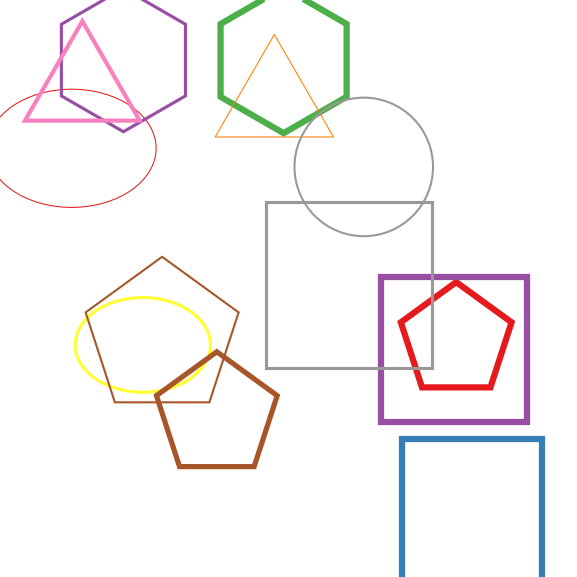[{"shape": "pentagon", "thickness": 3, "radius": 0.5, "center": [0.79, 0.41]}, {"shape": "oval", "thickness": 0.5, "radius": 0.73, "center": [0.124, 0.742]}, {"shape": "square", "thickness": 3, "radius": 0.61, "center": [0.817, 0.117]}, {"shape": "hexagon", "thickness": 3, "radius": 0.63, "center": [0.491, 0.895]}, {"shape": "square", "thickness": 3, "radius": 0.63, "center": [0.786, 0.394]}, {"shape": "hexagon", "thickness": 1.5, "radius": 0.62, "center": [0.214, 0.895]}, {"shape": "triangle", "thickness": 0.5, "radius": 0.59, "center": [0.475, 0.821]}, {"shape": "oval", "thickness": 1.5, "radius": 0.59, "center": [0.247, 0.402]}, {"shape": "pentagon", "thickness": 2.5, "radius": 0.55, "center": [0.375, 0.28]}, {"shape": "pentagon", "thickness": 1, "radius": 0.7, "center": [0.281, 0.415]}, {"shape": "triangle", "thickness": 2, "radius": 0.57, "center": [0.143, 0.848]}, {"shape": "circle", "thickness": 1, "radius": 0.6, "center": [0.63, 0.71]}, {"shape": "square", "thickness": 1.5, "radius": 0.72, "center": [0.605, 0.506]}]